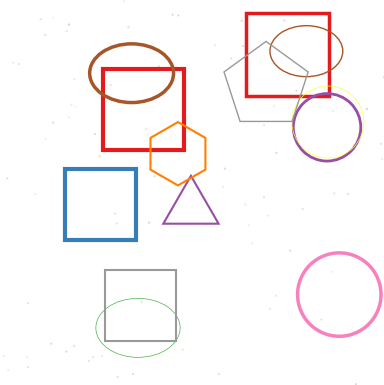[{"shape": "square", "thickness": 2.5, "radius": 0.54, "center": [0.747, 0.859]}, {"shape": "square", "thickness": 3, "radius": 0.52, "center": [0.372, 0.716]}, {"shape": "square", "thickness": 3, "radius": 0.46, "center": [0.262, 0.469]}, {"shape": "oval", "thickness": 0.5, "radius": 0.55, "center": [0.358, 0.148]}, {"shape": "triangle", "thickness": 1.5, "radius": 0.41, "center": [0.496, 0.46]}, {"shape": "circle", "thickness": 2, "radius": 0.44, "center": [0.849, 0.669]}, {"shape": "hexagon", "thickness": 1.5, "radius": 0.41, "center": [0.462, 0.601]}, {"shape": "circle", "thickness": 0.5, "radius": 0.47, "center": [0.852, 0.683]}, {"shape": "oval", "thickness": 2.5, "radius": 0.54, "center": [0.342, 0.81]}, {"shape": "oval", "thickness": 1, "radius": 0.47, "center": [0.796, 0.867]}, {"shape": "circle", "thickness": 2.5, "radius": 0.54, "center": [0.881, 0.235]}, {"shape": "square", "thickness": 1.5, "radius": 0.46, "center": [0.365, 0.207]}, {"shape": "pentagon", "thickness": 1, "radius": 0.57, "center": [0.691, 0.778]}]